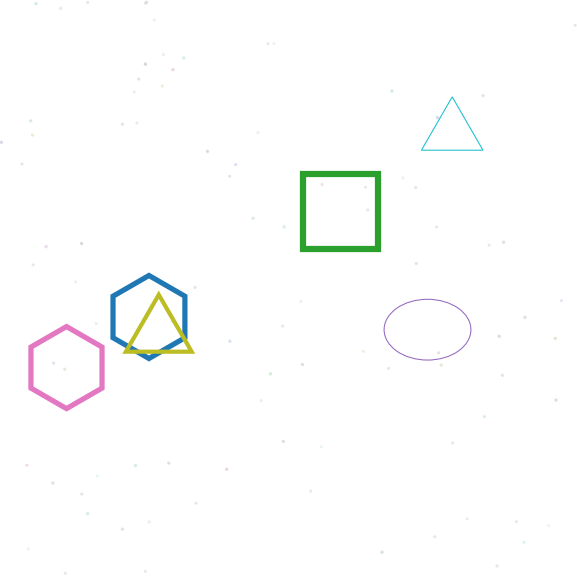[{"shape": "hexagon", "thickness": 2.5, "radius": 0.36, "center": [0.258, 0.45]}, {"shape": "square", "thickness": 3, "radius": 0.33, "center": [0.589, 0.633]}, {"shape": "oval", "thickness": 0.5, "radius": 0.38, "center": [0.74, 0.428]}, {"shape": "hexagon", "thickness": 2.5, "radius": 0.36, "center": [0.115, 0.363]}, {"shape": "triangle", "thickness": 2, "radius": 0.33, "center": [0.275, 0.423]}, {"shape": "triangle", "thickness": 0.5, "radius": 0.31, "center": [0.783, 0.77]}]